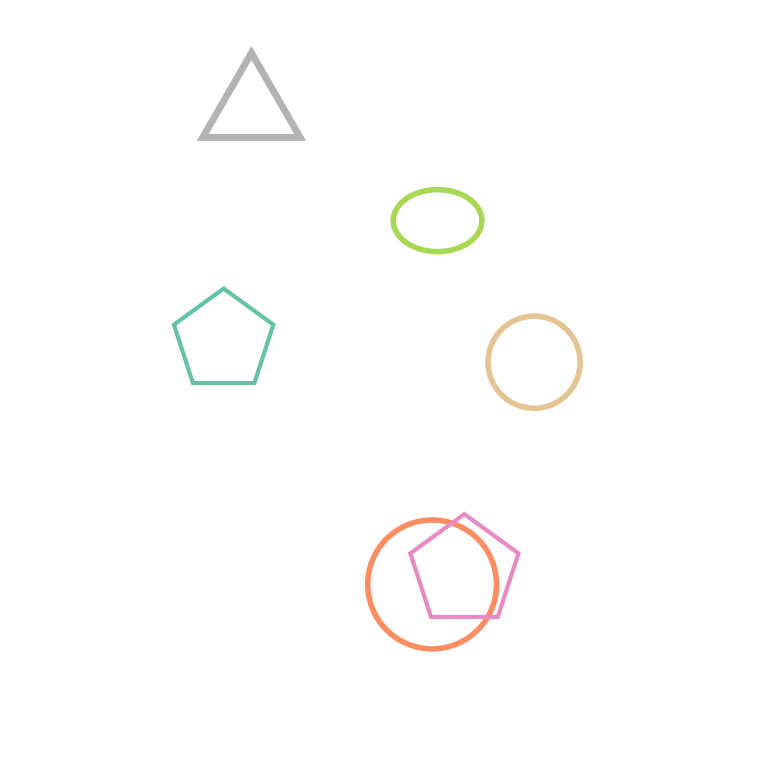[{"shape": "pentagon", "thickness": 1.5, "radius": 0.34, "center": [0.29, 0.557]}, {"shape": "circle", "thickness": 2, "radius": 0.42, "center": [0.561, 0.241]}, {"shape": "pentagon", "thickness": 1.5, "radius": 0.37, "center": [0.603, 0.259]}, {"shape": "oval", "thickness": 2, "radius": 0.29, "center": [0.568, 0.713]}, {"shape": "circle", "thickness": 2, "radius": 0.3, "center": [0.694, 0.53]}, {"shape": "triangle", "thickness": 2.5, "radius": 0.37, "center": [0.327, 0.858]}]